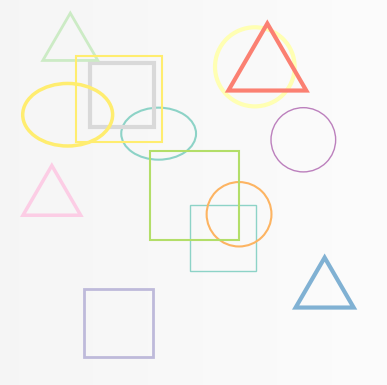[{"shape": "square", "thickness": 1, "radius": 0.43, "center": [0.575, 0.381]}, {"shape": "oval", "thickness": 1.5, "radius": 0.48, "center": [0.409, 0.653]}, {"shape": "circle", "thickness": 3, "radius": 0.51, "center": [0.658, 0.826]}, {"shape": "square", "thickness": 2, "radius": 0.44, "center": [0.306, 0.16]}, {"shape": "triangle", "thickness": 3, "radius": 0.58, "center": [0.69, 0.823]}, {"shape": "triangle", "thickness": 3, "radius": 0.43, "center": [0.838, 0.244]}, {"shape": "circle", "thickness": 1.5, "radius": 0.42, "center": [0.617, 0.443]}, {"shape": "square", "thickness": 1.5, "radius": 0.58, "center": [0.503, 0.493]}, {"shape": "triangle", "thickness": 2.5, "radius": 0.43, "center": [0.134, 0.484]}, {"shape": "square", "thickness": 3, "radius": 0.41, "center": [0.316, 0.754]}, {"shape": "circle", "thickness": 1, "radius": 0.42, "center": [0.783, 0.637]}, {"shape": "triangle", "thickness": 2, "radius": 0.41, "center": [0.181, 0.884]}, {"shape": "oval", "thickness": 2.5, "radius": 0.58, "center": [0.175, 0.702]}, {"shape": "square", "thickness": 1.5, "radius": 0.56, "center": [0.308, 0.742]}]